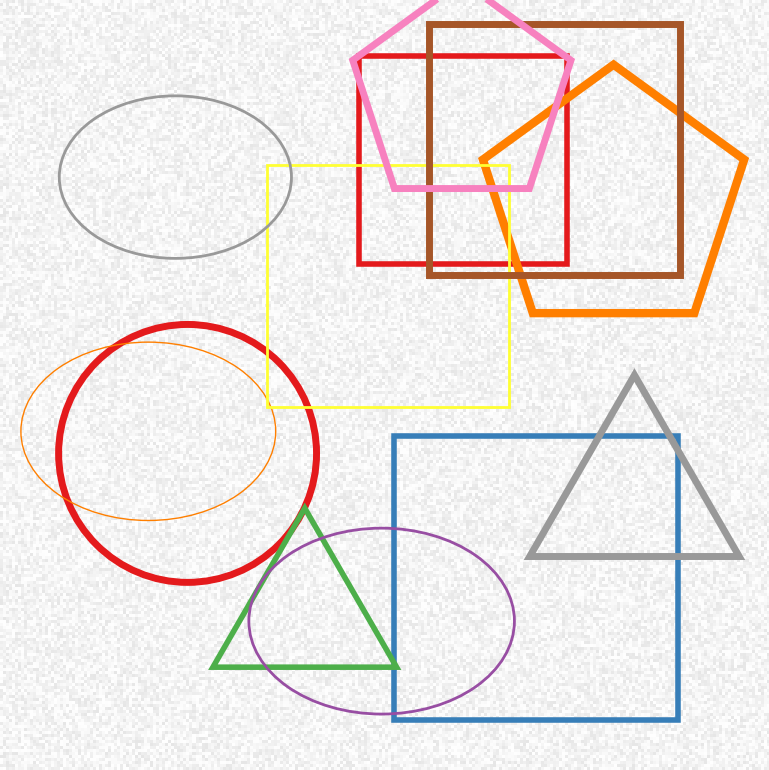[{"shape": "square", "thickness": 2, "radius": 0.68, "center": [0.601, 0.792]}, {"shape": "circle", "thickness": 2.5, "radius": 0.84, "center": [0.244, 0.411]}, {"shape": "square", "thickness": 2, "radius": 0.92, "center": [0.696, 0.25]}, {"shape": "triangle", "thickness": 2, "radius": 0.69, "center": [0.396, 0.202]}, {"shape": "oval", "thickness": 1, "radius": 0.86, "center": [0.496, 0.193]}, {"shape": "pentagon", "thickness": 3, "radius": 0.89, "center": [0.797, 0.738]}, {"shape": "oval", "thickness": 0.5, "radius": 0.83, "center": [0.193, 0.44]}, {"shape": "square", "thickness": 1, "radius": 0.78, "center": [0.504, 0.629]}, {"shape": "square", "thickness": 2.5, "radius": 0.82, "center": [0.72, 0.806]}, {"shape": "pentagon", "thickness": 2.5, "radius": 0.74, "center": [0.6, 0.876]}, {"shape": "triangle", "thickness": 2.5, "radius": 0.79, "center": [0.824, 0.356]}, {"shape": "oval", "thickness": 1, "radius": 0.75, "center": [0.228, 0.77]}]